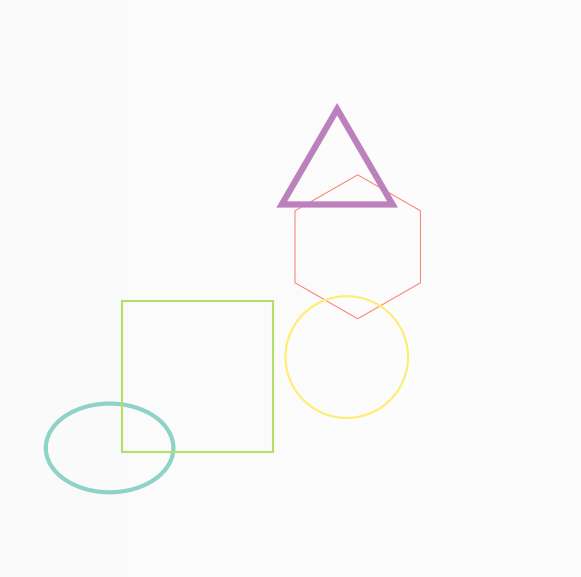[{"shape": "oval", "thickness": 2, "radius": 0.55, "center": [0.189, 0.223]}, {"shape": "hexagon", "thickness": 0.5, "radius": 0.62, "center": [0.615, 0.572]}, {"shape": "square", "thickness": 1, "radius": 0.65, "center": [0.34, 0.348]}, {"shape": "triangle", "thickness": 3, "radius": 0.55, "center": [0.58, 0.7]}, {"shape": "circle", "thickness": 1, "radius": 0.53, "center": [0.597, 0.381]}]